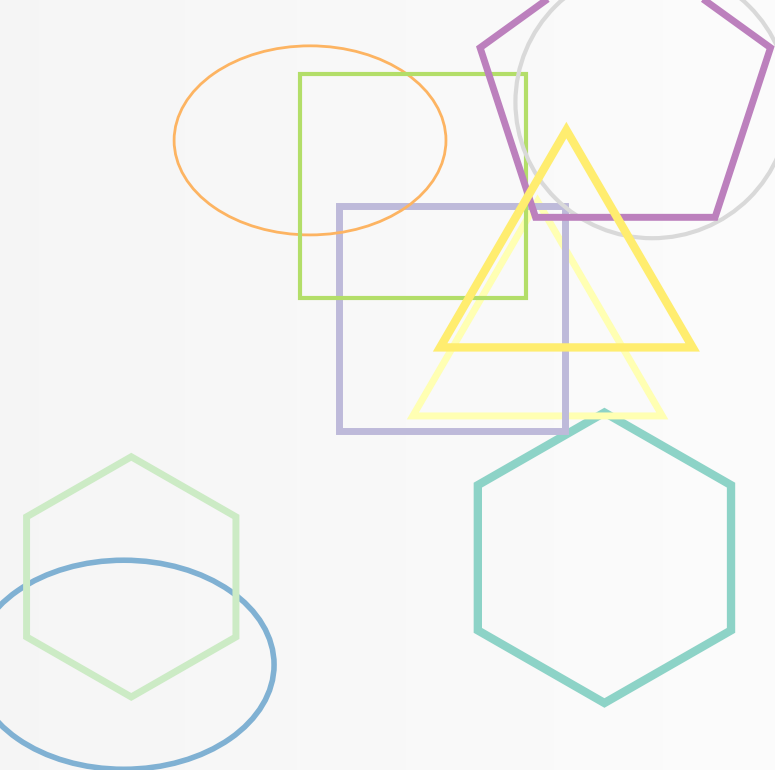[{"shape": "hexagon", "thickness": 3, "radius": 0.94, "center": [0.78, 0.276]}, {"shape": "triangle", "thickness": 2.5, "radius": 0.93, "center": [0.694, 0.553]}, {"shape": "square", "thickness": 2.5, "radius": 0.73, "center": [0.583, 0.587]}, {"shape": "oval", "thickness": 2, "radius": 0.97, "center": [0.16, 0.137]}, {"shape": "oval", "thickness": 1, "radius": 0.88, "center": [0.4, 0.818]}, {"shape": "square", "thickness": 1.5, "radius": 0.73, "center": [0.533, 0.758]}, {"shape": "circle", "thickness": 1.5, "radius": 0.88, "center": [0.842, 0.867]}, {"shape": "pentagon", "thickness": 2.5, "radius": 0.99, "center": [0.807, 0.877]}, {"shape": "hexagon", "thickness": 2.5, "radius": 0.78, "center": [0.169, 0.251]}, {"shape": "triangle", "thickness": 3, "radius": 0.94, "center": [0.731, 0.643]}]